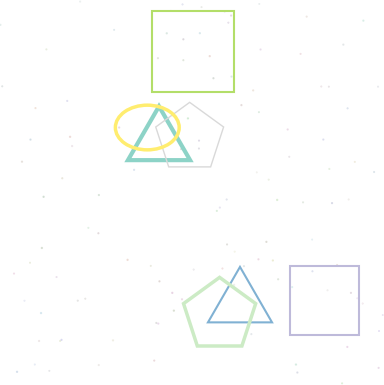[{"shape": "triangle", "thickness": 3, "radius": 0.47, "center": [0.413, 0.631]}, {"shape": "square", "thickness": 1.5, "radius": 0.45, "center": [0.843, 0.22]}, {"shape": "triangle", "thickness": 1.5, "radius": 0.48, "center": [0.623, 0.211]}, {"shape": "square", "thickness": 1.5, "radius": 0.53, "center": [0.502, 0.867]}, {"shape": "pentagon", "thickness": 1, "radius": 0.46, "center": [0.493, 0.642]}, {"shape": "pentagon", "thickness": 2.5, "radius": 0.49, "center": [0.57, 0.181]}, {"shape": "oval", "thickness": 2.5, "radius": 0.41, "center": [0.383, 0.669]}]